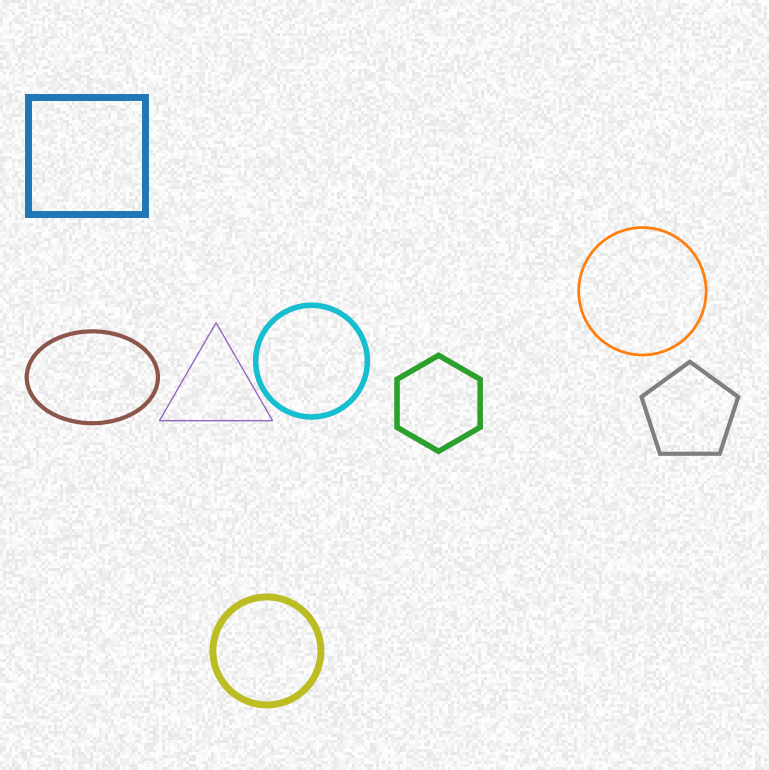[{"shape": "square", "thickness": 2.5, "radius": 0.38, "center": [0.112, 0.798]}, {"shape": "circle", "thickness": 1, "radius": 0.41, "center": [0.834, 0.622]}, {"shape": "hexagon", "thickness": 2, "radius": 0.31, "center": [0.57, 0.476]}, {"shape": "triangle", "thickness": 0.5, "radius": 0.42, "center": [0.281, 0.496]}, {"shape": "oval", "thickness": 1.5, "radius": 0.43, "center": [0.12, 0.51]}, {"shape": "pentagon", "thickness": 1.5, "radius": 0.33, "center": [0.896, 0.464]}, {"shape": "circle", "thickness": 2.5, "radius": 0.35, "center": [0.347, 0.155]}, {"shape": "circle", "thickness": 2, "radius": 0.36, "center": [0.405, 0.531]}]